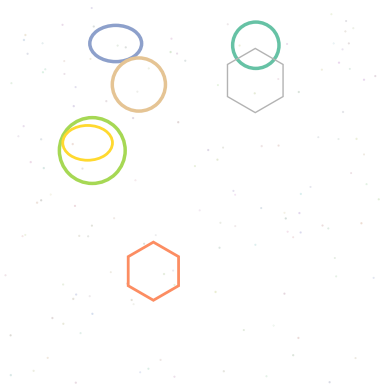[{"shape": "circle", "thickness": 2.5, "radius": 0.3, "center": [0.664, 0.882]}, {"shape": "hexagon", "thickness": 2, "radius": 0.38, "center": [0.398, 0.296]}, {"shape": "oval", "thickness": 2.5, "radius": 0.34, "center": [0.301, 0.887]}, {"shape": "circle", "thickness": 2.5, "radius": 0.43, "center": [0.24, 0.609]}, {"shape": "oval", "thickness": 2, "radius": 0.32, "center": [0.228, 0.629]}, {"shape": "circle", "thickness": 2.5, "radius": 0.35, "center": [0.361, 0.78]}, {"shape": "hexagon", "thickness": 1, "radius": 0.42, "center": [0.663, 0.791]}]